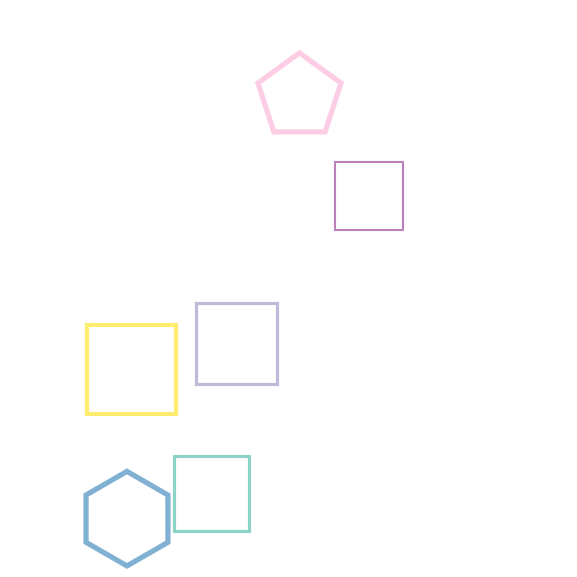[{"shape": "square", "thickness": 1.5, "radius": 0.33, "center": [0.366, 0.145]}, {"shape": "square", "thickness": 1.5, "radius": 0.35, "center": [0.409, 0.405]}, {"shape": "hexagon", "thickness": 2.5, "radius": 0.41, "center": [0.22, 0.101]}, {"shape": "pentagon", "thickness": 2.5, "radius": 0.38, "center": [0.519, 0.832]}, {"shape": "square", "thickness": 1, "radius": 0.29, "center": [0.639, 0.66]}, {"shape": "square", "thickness": 2, "radius": 0.38, "center": [0.228, 0.359]}]